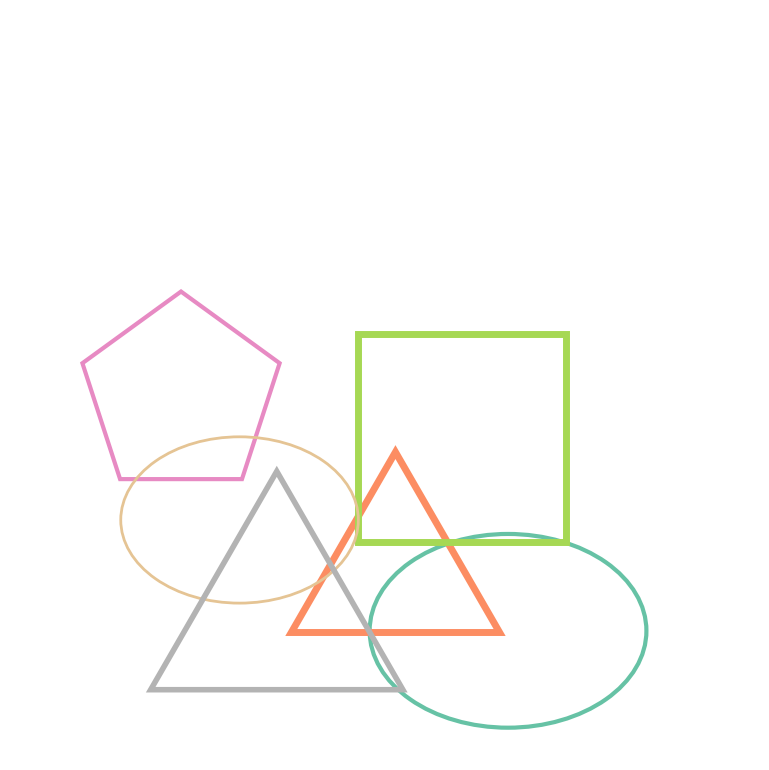[{"shape": "oval", "thickness": 1.5, "radius": 0.9, "center": [0.66, 0.181]}, {"shape": "triangle", "thickness": 2.5, "radius": 0.78, "center": [0.514, 0.257]}, {"shape": "pentagon", "thickness": 1.5, "radius": 0.67, "center": [0.235, 0.487]}, {"shape": "square", "thickness": 2.5, "radius": 0.68, "center": [0.6, 0.432]}, {"shape": "oval", "thickness": 1, "radius": 0.77, "center": [0.311, 0.325]}, {"shape": "triangle", "thickness": 2, "radius": 0.95, "center": [0.359, 0.199]}]